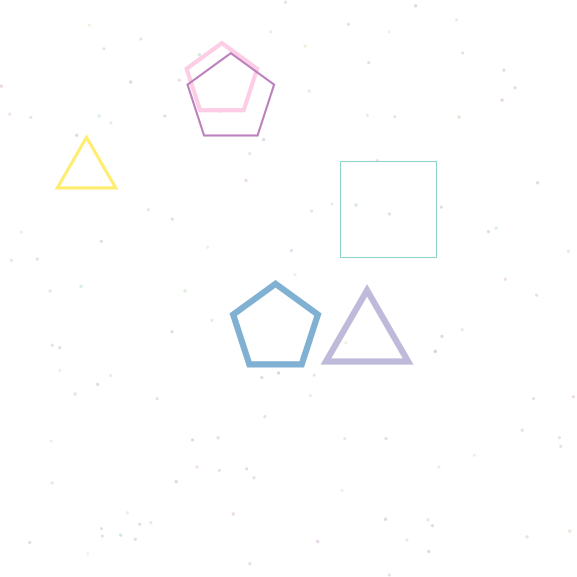[{"shape": "square", "thickness": 0.5, "radius": 0.42, "center": [0.671, 0.637]}, {"shape": "triangle", "thickness": 3, "radius": 0.41, "center": [0.636, 0.414]}, {"shape": "pentagon", "thickness": 3, "radius": 0.39, "center": [0.477, 0.431]}, {"shape": "pentagon", "thickness": 2, "radius": 0.32, "center": [0.384, 0.86]}, {"shape": "pentagon", "thickness": 1, "radius": 0.39, "center": [0.4, 0.828]}, {"shape": "triangle", "thickness": 1.5, "radius": 0.29, "center": [0.15, 0.703]}]